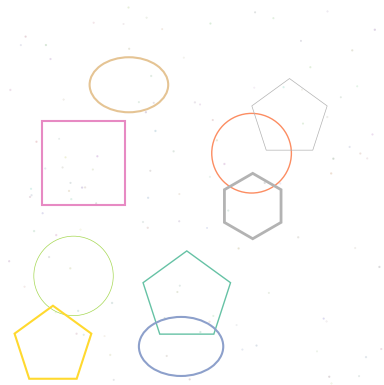[{"shape": "pentagon", "thickness": 1, "radius": 0.6, "center": [0.485, 0.229]}, {"shape": "circle", "thickness": 1, "radius": 0.52, "center": [0.653, 0.602]}, {"shape": "oval", "thickness": 1.5, "radius": 0.55, "center": [0.47, 0.1]}, {"shape": "square", "thickness": 1.5, "radius": 0.54, "center": [0.218, 0.576]}, {"shape": "circle", "thickness": 0.5, "radius": 0.52, "center": [0.191, 0.283]}, {"shape": "pentagon", "thickness": 1.5, "radius": 0.52, "center": [0.138, 0.101]}, {"shape": "oval", "thickness": 1.5, "radius": 0.51, "center": [0.335, 0.78]}, {"shape": "pentagon", "thickness": 0.5, "radius": 0.51, "center": [0.752, 0.693]}, {"shape": "hexagon", "thickness": 2, "radius": 0.42, "center": [0.656, 0.465]}]